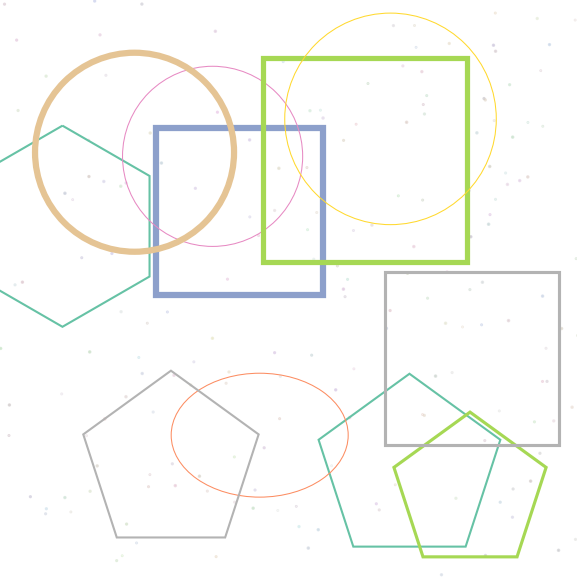[{"shape": "hexagon", "thickness": 1, "radius": 0.87, "center": [0.108, 0.607]}, {"shape": "pentagon", "thickness": 1, "radius": 0.83, "center": [0.709, 0.186]}, {"shape": "oval", "thickness": 0.5, "radius": 0.77, "center": [0.45, 0.246]}, {"shape": "square", "thickness": 3, "radius": 0.72, "center": [0.414, 0.633]}, {"shape": "circle", "thickness": 0.5, "radius": 0.78, "center": [0.368, 0.728]}, {"shape": "pentagon", "thickness": 1.5, "radius": 0.69, "center": [0.814, 0.147]}, {"shape": "square", "thickness": 2.5, "radius": 0.88, "center": [0.632, 0.722]}, {"shape": "circle", "thickness": 0.5, "radius": 0.92, "center": [0.676, 0.793]}, {"shape": "circle", "thickness": 3, "radius": 0.86, "center": [0.233, 0.736]}, {"shape": "pentagon", "thickness": 1, "radius": 0.8, "center": [0.296, 0.198]}, {"shape": "square", "thickness": 1.5, "radius": 0.75, "center": [0.817, 0.378]}]